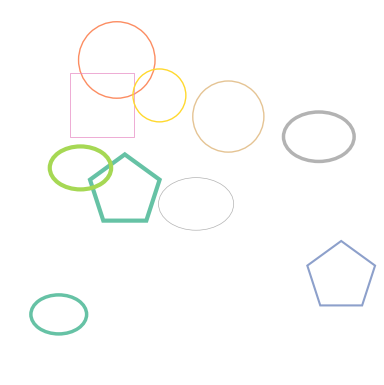[{"shape": "pentagon", "thickness": 3, "radius": 0.48, "center": [0.324, 0.504]}, {"shape": "oval", "thickness": 2.5, "radius": 0.36, "center": [0.153, 0.183]}, {"shape": "circle", "thickness": 1, "radius": 0.5, "center": [0.303, 0.844]}, {"shape": "pentagon", "thickness": 1.5, "radius": 0.46, "center": [0.886, 0.282]}, {"shape": "square", "thickness": 0.5, "radius": 0.42, "center": [0.265, 0.728]}, {"shape": "oval", "thickness": 3, "radius": 0.4, "center": [0.209, 0.564]}, {"shape": "circle", "thickness": 1, "radius": 0.34, "center": [0.414, 0.752]}, {"shape": "circle", "thickness": 1, "radius": 0.46, "center": [0.593, 0.697]}, {"shape": "oval", "thickness": 0.5, "radius": 0.49, "center": [0.509, 0.47]}, {"shape": "oval", "thickness": 2.5, "radius": 0.46, "center": [0.828, 0.645]}]